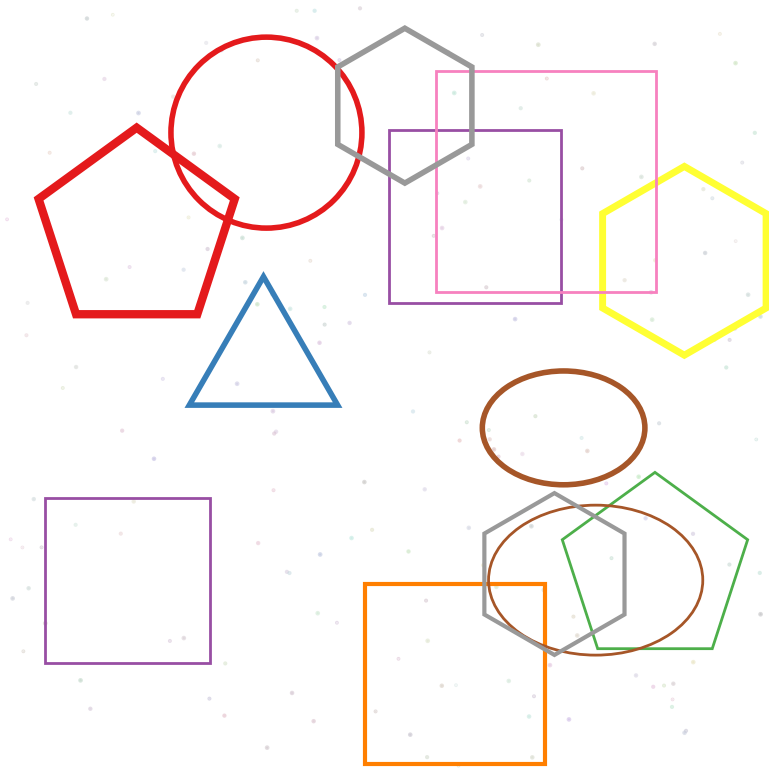[{"shape": "circle", "thickness": 2, "radius": 0.62, "center": [0.346, 0.828]}, {"shape": "pentagon", "thickness": 3, "radius": 0.67, "center": [0.177, 0.7]}, {"shape": "triangle", "thickness": 2, "radius": 0.56, "center": [0.342, 0.529]}, {"shape": "pentagon", "thickness": 1, "radius": 0.63, "center": [0.851, 0.26]}, {"shape": "square", "thickness": 1, "radius": 0.56, "center": [0.617, 0.718]}, {"shape": "square", "thickness": 1, "radius": 0.54, "center": [0.165, 0.246]}, {"shape": "square", "thickness": 1.5, "radius": 0.58, "center": [0.591, 0.125]}, {"shape": "hexagon", "thickness": 2.5, "radius": 0.61, "center": [0.889, 0.661]}, {"shape": "oval", "thickness": 2, "radius": 0.53, "center": [0.732, 0.444]}, {"shape": "oval", "thickness": 1, "radius": 0.7, "center": [0.774, 0.247]}, {"shape": "square", "thickness": 1, "radius": 0.72, "center": [0.709, 0.764]}, {"shape": "hexagon", "thickness": 1.5, "radius": 0.53, "center": [0.72, 0.255]}, {"shape": "hexagon", "thickness": 2, "radius": 0.5, "center": [0.526, 0.863]}]